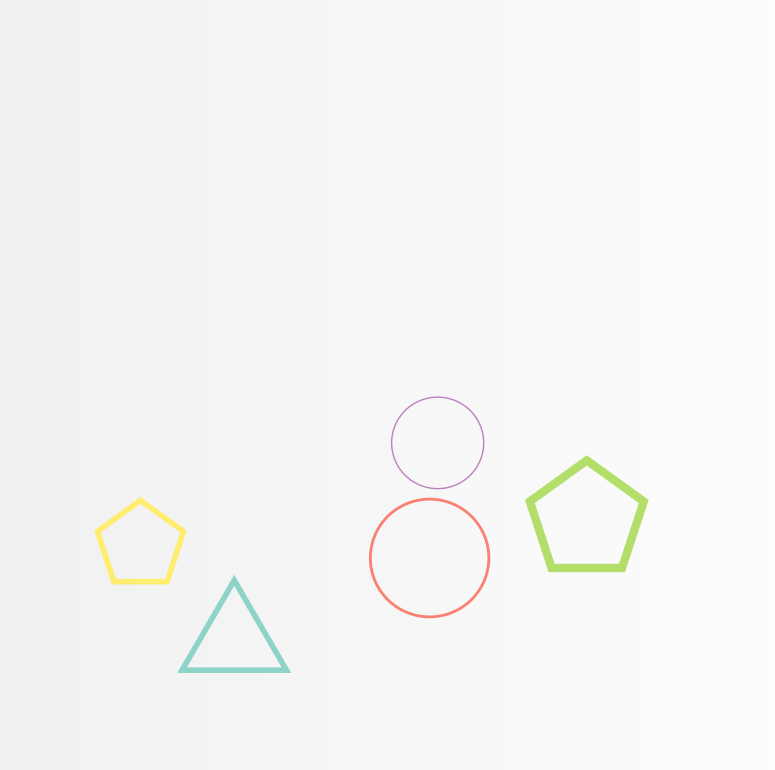[{"shape": "triangle", "thickness": 2, "radius": 0.39, "center": [0.302, 0.169]}, {"shape": "circle", "thickness": 1, "radius": 0.38, "center": [0.554, 0.275]}, {"shape": "pentagon", "thickness": 3, "radius": 0.39, "center": [0.757, 0.325]}, {"shape": "circle", "thickness": 0.5, "radius": 0.3, "center": [0.565, 0.425]}, {"shape": "pentagon", "thickness": 2, "radius": 0.29, "center": [0.181, 0.292]}]